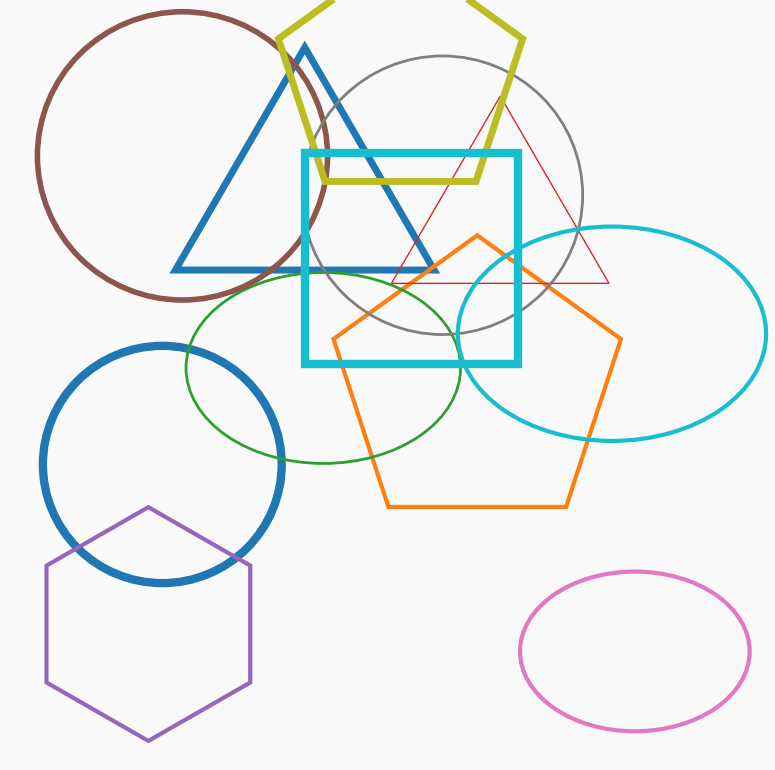[{"shape": "circle", "thickness": 3, "radius": 0.77, "center": [0.209, 0.397]}, {"shape": "triangle", "thickness": 2.5, "radius": 0.96, "center": [0.393, 0.746]}, {"shape": "pentagon", "thickness": 1.5, "radius": 0.98, "center": [0.616, 0.499]}, {"shape": "oval", "thickness": 1, "radius": 0.89, "center": [0.417, 0.522]}, {"shape": "triangle", "thickness": 0.5, "radius": 0.81, "center": [0.645, 0.713]}, {"shape": "hexagon", "thickness": 1.5, "radius": 0.76, "center": [0.191, 0.19]}, {"shape": "circle", "thickness": 2, "radius": 0.94, "center": [0.235, 0.798]}, {"shape": "oval", "thickness": 1.5, "radius": 0.74, "center": [0.819, 0.154]}, {"shape": "circle", "thickness": 1, "radius": 0.9, "center": [0.571, 0.746]}, {"shape": "pentagon", "thickness": 2.5, "radius": 0.83, "center": [0.517, 0.898]}, {"shape": "square", "thickness": 3, "radius": 0.69, "center": [0.531, 0.664]}, {"shape": "oval", "thickness": 1.5, "radius": 0.99, "center": [0.79, 0.567]}]